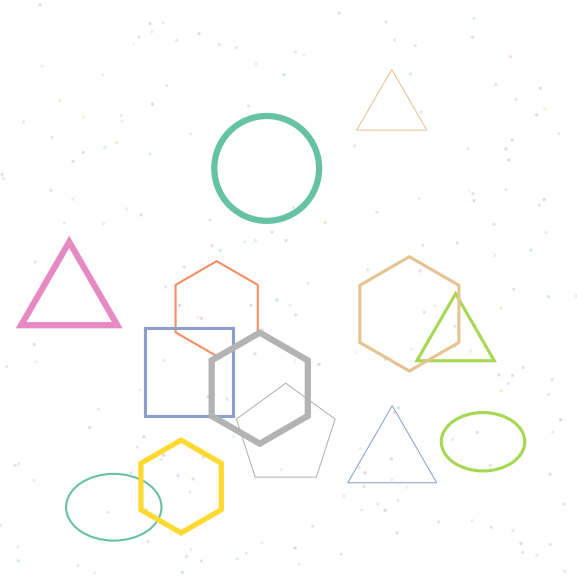[{"shape": "oval", "thickness": 1, "radius": 0.41, "center": [0.197, 0.121]}, {"shape": "circle", "thickness": 3, "radius": 0.45, "center": [0.462, 0.708]}, {"shape": "hexagon", "thickness": 1, "radius": 0.41, "center": [0.375, 0.465]}, {"shape": "triangle", "thickness": 0.5, "radius": 0.44, "center": [0.679, 0.208]}, {"shape": "square", "thickness": 1.5, "radius": 0.38, "center": [0.328, 0.355]}, {"shape": "triangle", "thickness": 3, "radius": 0.48, "center": [0.12, 0.484]}, {"shape": "triangle", "thickness": 1.5, "radius": 0.39, "center": [0.789, 0.413]}, {"shape": "oval", "thickness": 1.5, "radius": 0.36, "center": [0.836, 0.234]}, {"shape": "hexagon", "thickness": 2.5, "radius": 0.4, "center": [0.314, 0.157]}, {"shape": "triangle", "thickness": 0.5, "radius": 0.35, "center": [0.678, 0.809]}, {"shape": "hexagon", "thickness": 1.5, "radius": 0.5, "center": [0.709, 0.456]}, {"shape": "pentagon", "thickness": 0.5, "radius": 0.45, "center": [0.495, 0.246]}, {"shape": "hexagon", "thickness": 3, "radius": 0.48, "center": [0.45, 0.327]}]